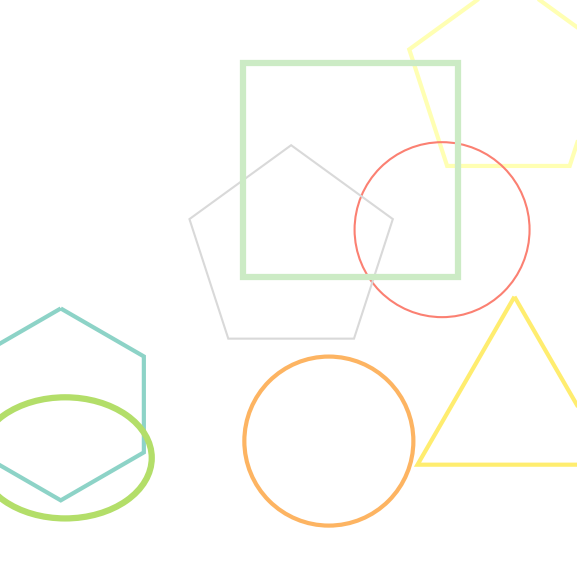[{"shape": "hexagon", "thickness": 2, "radius": 0.83, "center": [0.105, 0.299]}, {"shape": "pentagon", "thickness": 2, "radius": 0.9, "center": [0.88, 0.858]}, {"shape": "circle", "thickness": 1, "radius": 0.76, "center": [0.765, 0.601]}, {"shape": "circle", "thickness": 2, "radius": 0.73, "center": [0.569, 0.235]}, {"shape": "oval", "thickness": 3, "radius": 0.75, "center": [0.113, 0.206]}, {"shape": "pentagon", "thickness": 1, "radius": 0.93, "center": [0.504, 0.563]}, {"shape": "square", "thickness": 3, "radius": 0.93, "center": [0.607, 0.705]}, {"shape": "triangle", "thickness": 2, "radius": 0.97, "center": [0.891, 0.291]}]